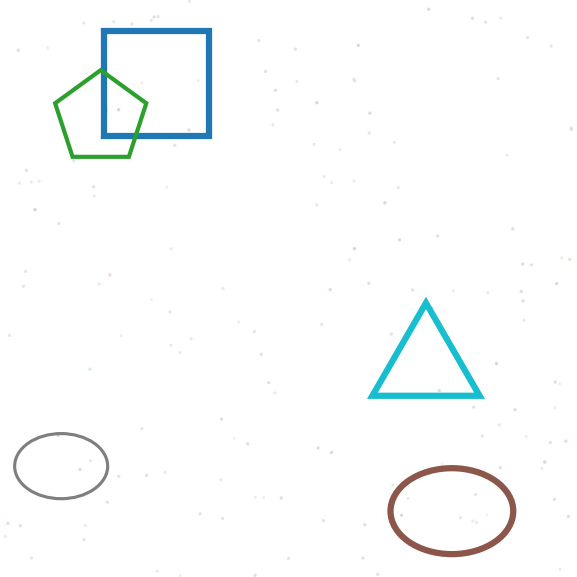[{"shape": "square", "thickness": 3, "radius": 0.45, "center": [0.271, 0.855]}, {"shape": "pentagon", "thickness": 2, "radius": 0.41, "center": [0.174, 0.795]}, {"shape": "oval", "thickness": 3, "radius": 0.53, "center": [0.782, 0.114]}, {"shape": "oval", "thickness": 1.5, "radius": 0.4, "center": [0.106, 0.192]}, {"shape": "triangle", "thickness": 3, "radius": 0.54, "center": [0.738, 0.367]}]